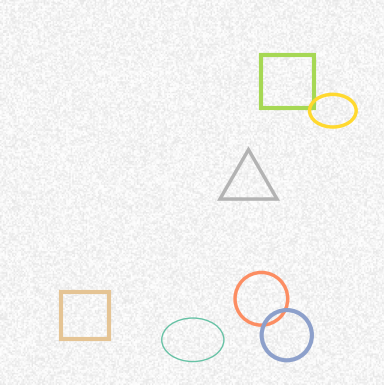[{"shape": "oval", "thickness": 1, "radius": 0.4, "center": [0.501, 0.117]}, {"shape": "circle", "thickness": 2.5, "radius": 0.34, "center": [0.679, 0.224]}, {"shape": "circle", "thickness": 3, "radius": 0.33, "center": [0.745, 0.129]}, {"shape": "square", "thickness": 3, "radius": 0.34, "center": [0.746, 0.789]}, {"shape": "oval", "thickness": 2.5, "radius": 0.3, "center": [0.865, 0.713]}, {"shape": "square", "thickness": 3, "radius": 0.31, "center": [0.22, 0.18]}, {"shape": "triangle", "thickness": 2.5, "radius": 0.43, "center": [0.645, 0.526]}]